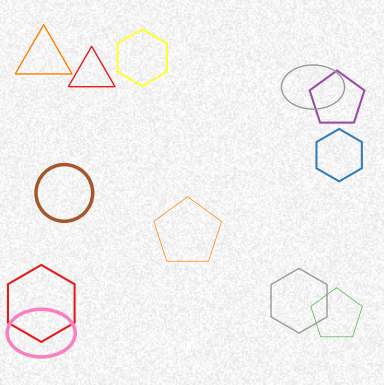[{"shape": "hexagon", "thickness": 1.5, "radius": 0.5, "center": [0.107, 0.212]}, {"shape": "triangle", "thickness": 1, "radius": 0.35, "center": [0.238, 0.81]}, {"shape": "hexagon", "thickness": 1.5, "radius": 0.34, "center": [0.881, 0.597]}, {"shape": "pentagon", "thickness": 0.5, "radius": 0.35, "center": [0.874, 0.182]}, {"shape": "pentagon", "thickness": 1.5, "radius": 0.37, "center": [0.875, 0.742]}, {"shape": "pentagon", "thickness": 0.5, "radius": 0.46, "center": [0.487, 0.396]}, {"shape": "triangle", "thickness": 1, "radius": 0.43, "center": [0.113, 0.851]}, {"shape": "hexagon", "thickness": 1.5, "radius": 0.37, "center": [0.369, 0.85]}, {"shape": "circle", "thickness": 2.5, "radius": 0.37, "center": [0.167, 0.499]}, {"shape": "oval", "thickness": 2.5, "radius": 0.44, "center": [0.107, 0.135]}, {"shape": "oval", "thickness": 1, "radius": 0.41, "center": [0.813, 0.774]}, {"shape": "hexagon", "thickness": 1, "radius": 0.42, "center": [0.777, 0.219]}]